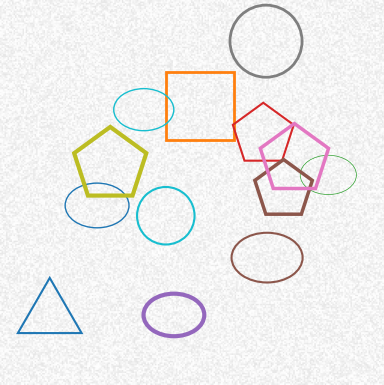[{"shape": "triangle", "thickness": 1.5, "radius": 0.48, "center": [0.129, 0.183]}, {"shape": "oval", "thickness": 1, "radius": 0.41, "center": [0.252, 0.466]}, {"shape": "square", "thickness": 2, "radius": 0.44, "center": [0.52, 0.724]}, {"shape": "oval", "thickness": 0.5, "radius": 0.36, "center": [0.853, 0.546]}, {"shape": "pentagon", "thickness": 1.5, "radius": 0.42, "center": [0.684, 0.65]}, {"shape": "oval", "thickness": 3, "radius": 0.39, "center": [0.452, 0.182]}, {"shape": "oval", "thickness": 1.5, "radius": 0.46, "center": [0.694, 0.331]}, {"shape": "pentagon", "thickness": 2.5, "radius": 0.39, "center": [0.737, 0.507]}, {"shape": "pentagon", "thickness": 2.5, "radius": 0.47, "center": [0.765, 0.586]}, {"shape": "circle", "thickness": 2, "radius": 0.47, "center": [0.691, 0.893]}, {"shape": "pentagon", "thickness": 3, "radius": 0.49, "center": [0.286, 0.572]}, {"shape": "circle", "thickness": 1.5, "radius": 0.37, "center": [0.431, 0.44]}, {"shape": "oval", "thickness": 1, "radius": 0.39, "center": [0.373, 0.715]}]